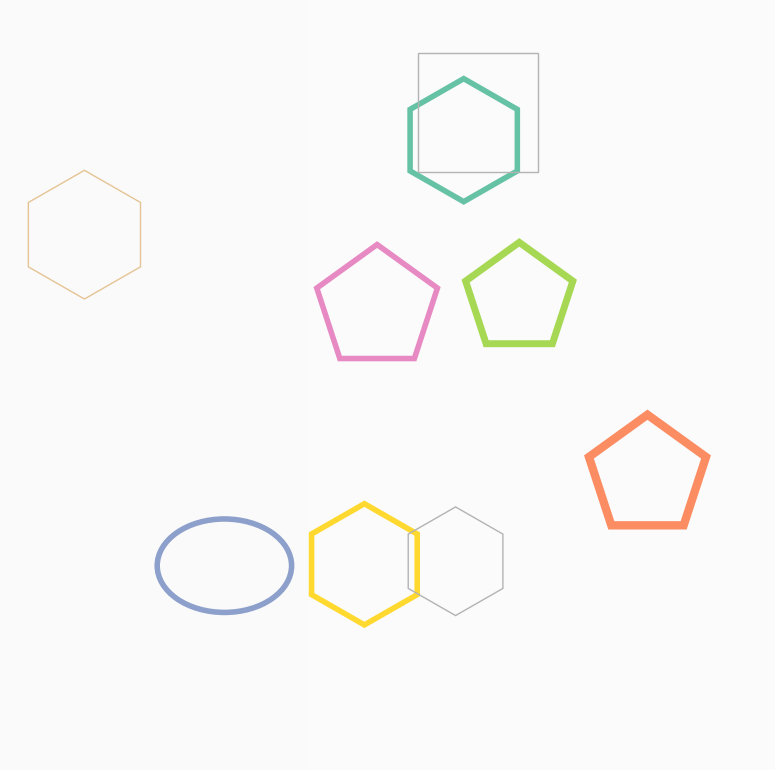[{"shape": "hexagon", "thickness": 2, "radius": 0.4, "center": [0.598, 0.818]}, {"shape": "pentagon", "thickness": 3, "radius": 0.4, "center": [0.835, 0.382]}, {"shape": "oval", "thickness": 2, "radius": 0.43, "center": [0.29, 0.265]}, {"shape": "pentagon", "thickness": 2, "radius": 0.41, "center": [0.487, 0.601]}, {"shape": "pentagon", "thickness": 2.5, "radius": 0.36, "center": [0.67, 0.612]}, {"shape": "hexagon", "thickness": 2, "radius": 0.39, "center": [0.47, 0.267]}, {"shape": "hexagon", "thickness": 0.5, "radius": 0.42, "center": [0.109, 0.695]}, {"shape": "square", "thickness": 0.5, "radius": 0.39, "center": [0.617, 0.854]}, {"shape": "hexagon", "thickness": 0.5, "radius": 0.35, "center": [0.588, 0.271]}]